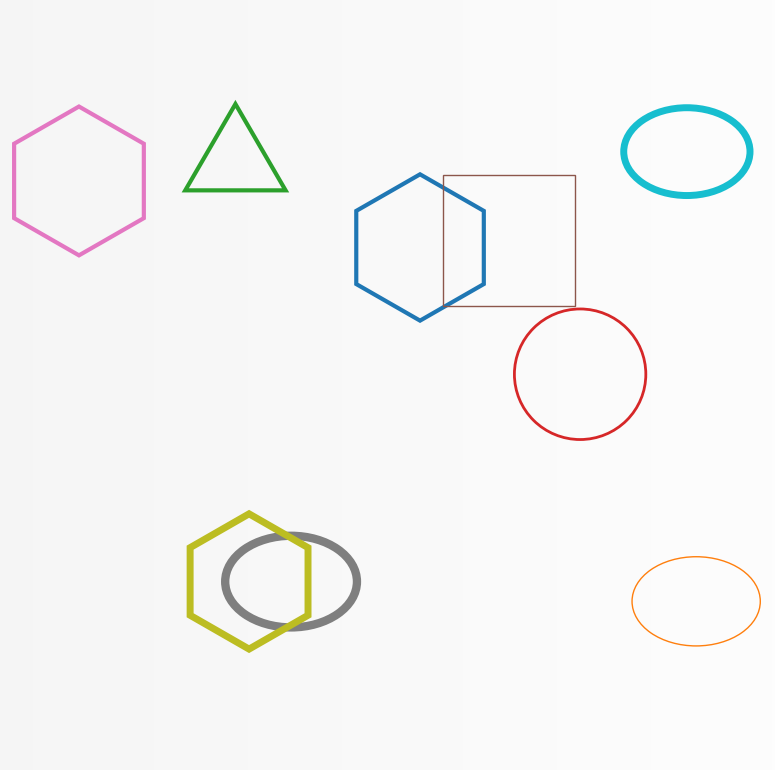[{"shape": "hexagon", "thickness": 1.5, "radius": 0.48, "center": [0.542, 0.679]}, {"shape": "oval", "thickness": 0.5, "radius": 0.41, "center": [0.898, 0.219]}, {"shape": "triangle", "thickness": 1.5, "radius": 0.37, "center": [0.304, 0.79]}, {"shape": "circle", "thickness": 1, "radius": 0.42, "center": [0.749, 0.514]}, {"shape": "square", "thickness": 0.5, "radius": 0.42, "center": [0.657, 0.688]}, {"shape": "hexagon", "thickness": 1.5, "radius": 0.48, "center": [0.102, 0.765]}, {"shape": "oval", "thickness": 3, "radius": 0.43, "center": [0.376, 0.245]}, {"shape": "hexagon", "thickness": 2.5, "radius": 0.44, "center": [0.321, 0.245]}, {"shape": "oval", "thickness": 2.5, "radius": 0.41, "center": [0.886, 0.803]}]